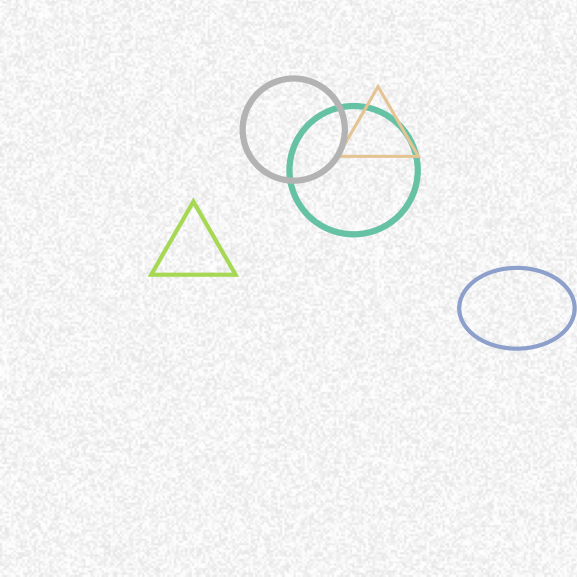[{"shape": "circle", "thickness": 3, "radius": 0.56, "center": [0.612, 0.704]}, {"shape": "oval", "thickness": 2, "radius": 0.5, "center": [0.895, 0.465]}, {"shape": "triangle", "thickness": 2, "radius": 0.42, "center": [0.335, 0.566]}, {"shape": "triangle", "thickness": 1.5, "radius": 0.4, "center": [0.655, 0.769]}, {"shape": "circle", "thickness": 3, "radius": 0.44, "center": [0.509, 0.775]}]